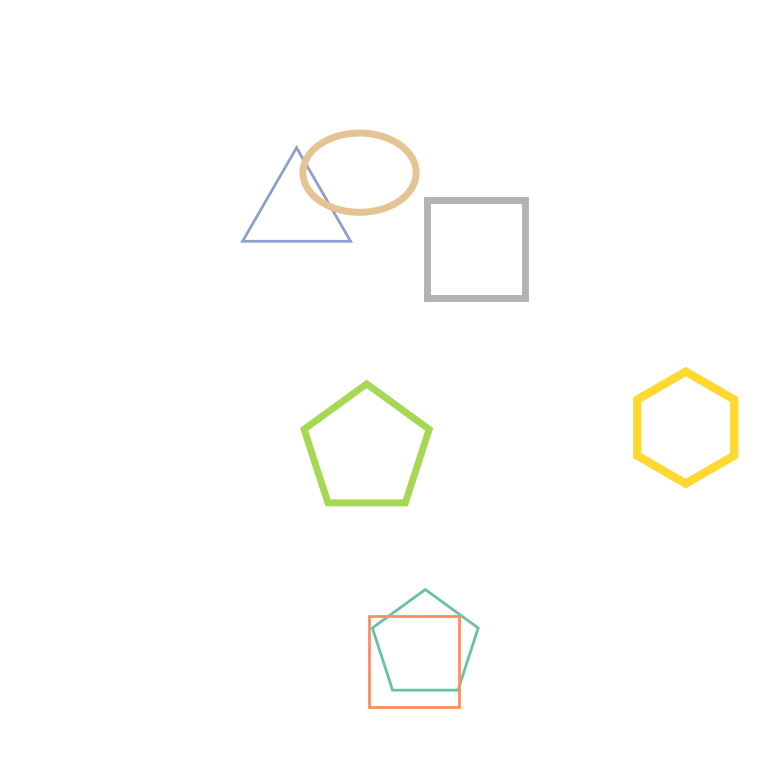[{"shape": "pentagon", "thickness": 1, "radius": 0.36, "center": [0.552, 0.162]}, {"shape": "square", "thickness": 1, "radius": 0.29, "center": [0.537, 0.141]}, {"shape": "triangle", "thickness": 1, "radius": 0.41, "center": [0.385, 0.727]}, {"shape": "pentagon", "thickness": 2.5, "radius": 0.43, "center": [0.476, 0.416]}, {"shape": "hexagon", "thickness": 3, "radius": 0.36, "center": [0.891, 0.445]}, {"shape": "oval", "thickness": 2.5, "radius": 0.37, "center": [0.467, 0.776]}, {"shape": "square", "thickness": 2.5, "radius": 0.32, "center": [0.618, 0.677]}]